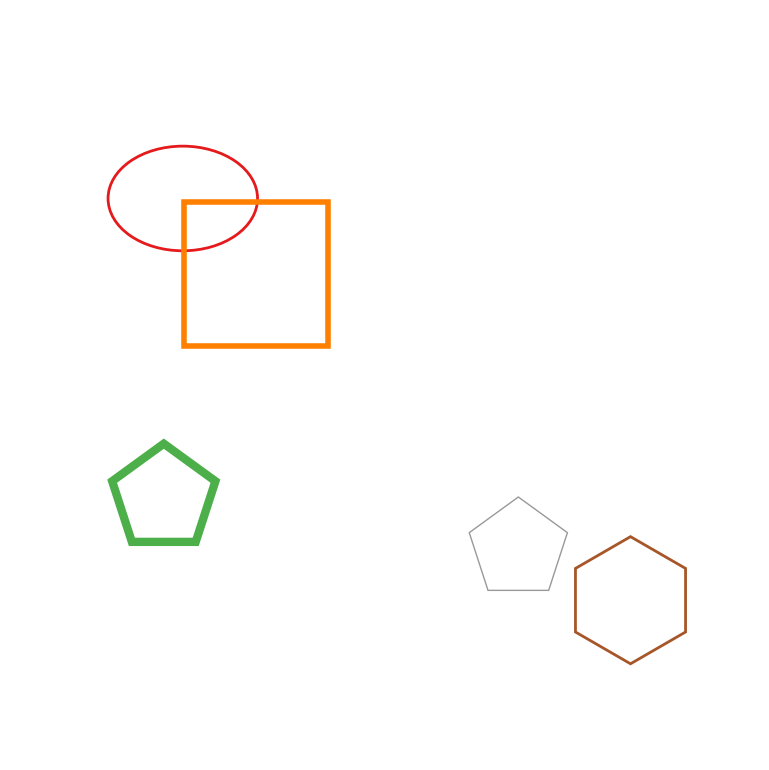[{"shape": "oval", "thickness": 1, "radius": 0.49, "center": [0.237, 0.742]}, {"shape": "pentagon", "thickness": 3, "radius": 0.35, "center": [0.213, 0.353]}, {"shape": "square", "thickness": 2, "radius": 0.47, "center": [0.332, 0.644]}, {"shape": "hexagon", "thickness": 1, "radius": 0.41, "center": [0.819, 0.22]}, {"shape": "pentagon", "thickness": 0.5, "radius": 0.34, "center": [0.673, 0.288]}]